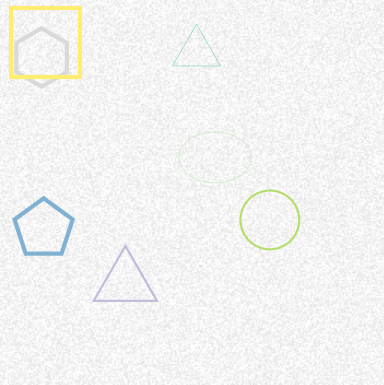[{"shape": "triangle", "thickness": 0.5, "radius": 0.36, "center": [0.51, 0.865]}, {"shape": "triangle", "thickness": 1.5, "radius": 0.47, "center": [0.326, 0.266]}, {"shape": "pentagon", "thickness": 3, "radius": 0.4, "center": [0.113, 0.405]}, {"shape": "circle", "thickness": 1.5, "radius": 0.38, "center": [0.701, 0.429]}, {"shape": "hexagon", "thickness": 3, "radius": 0.38, "center": [0.108, 0.851]}, {"shape": "oval", "thickness": 0.5, "radius": 0.47, "center": [0.558, 0.591]}, {"shape": "square", "thickness": 3, "radius": 0.44, "center": [0.118, 0.89]}]